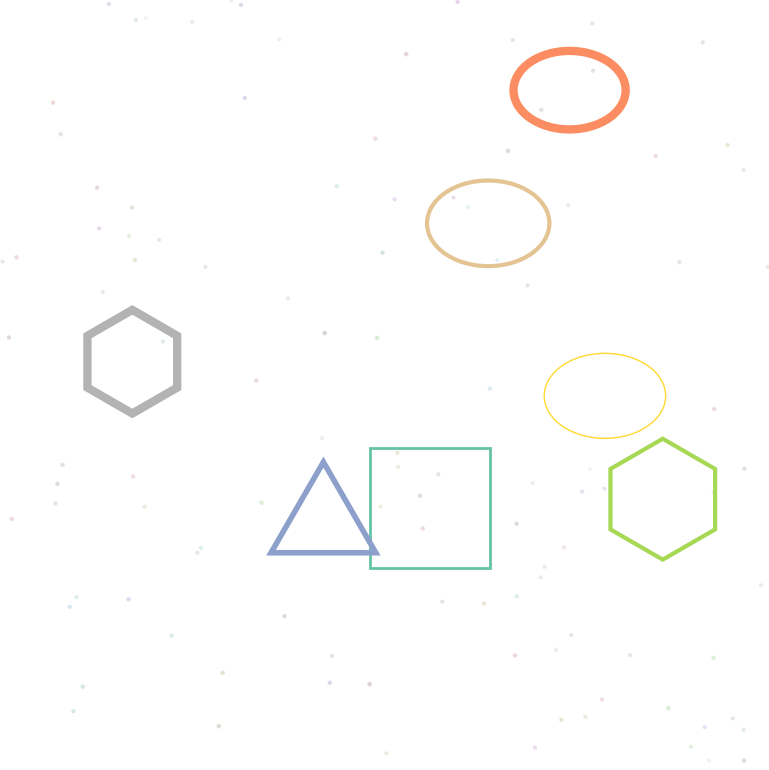[{"shape": "square", "thickness": 1, "radius": 0.39, "center": [0.559, 0.34]}, {"shape": "oval", "thickness": 3, "radius": 0.36, "center": [0.74, 0.883]}, {"shape": "triangle", "thickness": 2, "radius": 0.39, "center": [0.42, 0.321]}, {"shape": "hexagon", "thickness": 1.5, "radius": 0.39, "center": [0.861, 0.352]}, {"shape": "oval", "thickness": 0.5, "radius": 0.39, "center": [0.786, 0.486]}, {"shape": "oval", "thickness": 1.5, "radius": 0.4, "center": [0.634, 0.71]}, {"shape": "hexagon", "thickness": 3, "radius": 0.34, "center": [0.172, 0.53]}]